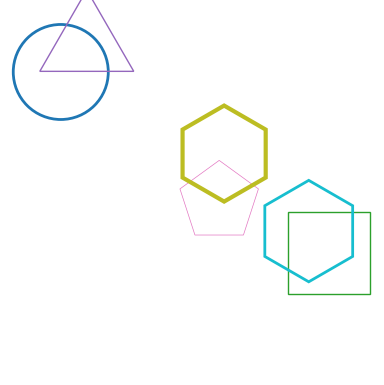[{"shape": "circle", "thickness": 2, "radius": 0.62, "center": [0.158, 0.813]}, {"shape": "square", "thickness": 1, "radius": 0.53, "center": [0.854, 0.344]}, {"shape": "triangle", "thickness": 1, "radius": 0.7, "center": [0.225, 0.885]}, {"shape": "pentagon", "thickness": 0.5, "radius": 0.54, "center": [0.569, 0.476]}, {"shape": "hexagon", "thickness": 3, "radius": 0.62, "center": [0.582, 0.601]}, {"shape": "hexagon", "thickness": 2, "radius": 0.66, "center": [0.802, 0.4]}]